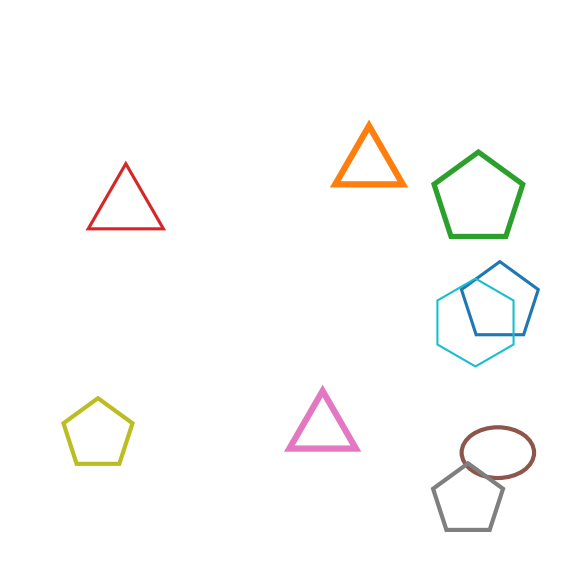[{"shape": "pentagon", "thickness": 1.5, "radius": 0.35, "center": [0.866, 0.476]}, {"shape": "triangle", "thickness": 3, "radius": 0.34, "center": [0.639, 0.714]}, {"shape": "pentagon", "thickness": 2.5, "radius": 0.4, "center": [0.828, 0.655]}, {"shape": "triangle", "thickness": 1.5, "radius": 0.38, "center": [0.218, 0.64]}, {"shape": "oval", "thickness": 2, "radius": 0.31, "center": [0.862, 0.215]}, {"shape": "triangle", "thickness": 3, "radius": 0.33, "center": [0.559, 0.256]}, {"shape": "pentagon", "thickness": 2, "radius": 0.32, "center": [0.81, 0.133]}, {"shape": "pentagon", "thickness": 2, "radius": 0.31, "center": [0.17, 0.247]}, {"shape": "hexagon", "thickness": 1, "radius": 0.38, "center": [0.823, 0.441]}]